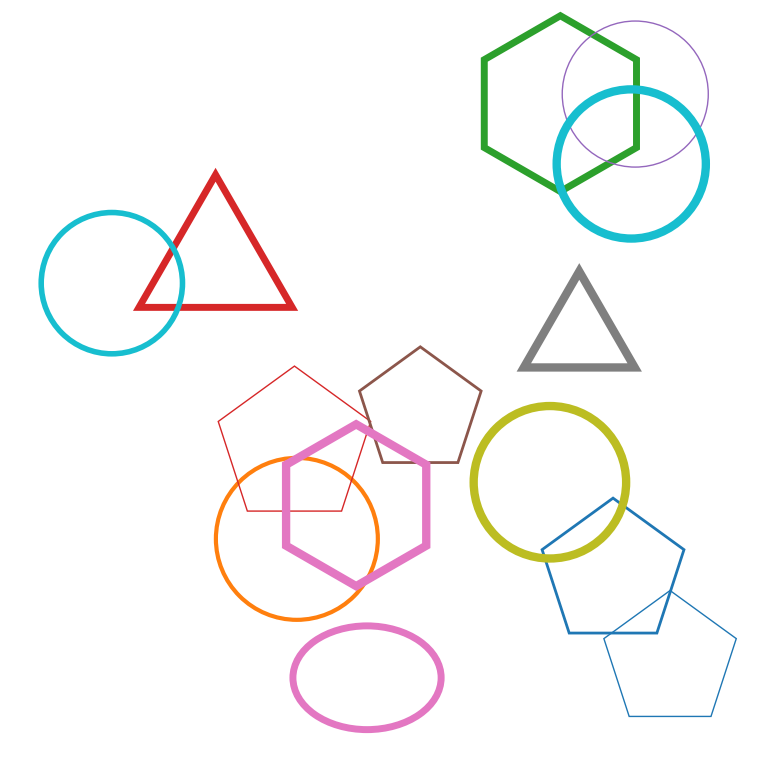[{"shape": "pentagon", "thickness": 1, "radius": 0.48, "center": [0.796, 0.256]}, {"shape": "pentagon", "thickness": 0.5, "radius": 0.45, "center": [0.87, 0.143]}, {"shape": "circle", "thickness": 1.5, "radius": 0.53, "center": [0.386, 0.3]}, {"shape": "hexagon", "thickness": 2.5, "radius": 0.57, "center": [0.728, 0.865]}, {"shape": "pentagon", "thickness": 0.5, "radius": 0.52, "center": [0.382, 0.42]}, {"shape": "triangle", "thickness": 2.5, "radius": 0.57, "center": [0.28, 0.658]}, {"shape": "circle", "thickness": 0.5, "radius": 0.47, "center": [0.825, 0.878]}, {"shape": "pentagon", "thickness": 1, "radius": 0.42, "center": [0.546, 0.466]}, {"shape": "hexagon", "thickness": 3, "radius": 0.53, "center": [0.463, 0.344]}, {"shape": "oval", "thickness": 2.5, "radius": 0.48, "center": [0.477, 0.12]}, {"shape": "triangle", "thickness": 3, "radius": 0.42, "center": [0.752, 0.564]}, {"shape": "circle", "thickness": 3, "radius": 0.49, "center": [0.714, 0.374]}, {"shape": "circle", "thickness": 3, "radius": 0.48, "center": [0.82, 0.787]}, {"shape": "circle", "thickness": 2, "radius": 0.46, "center": [0.145, 0.632]}]